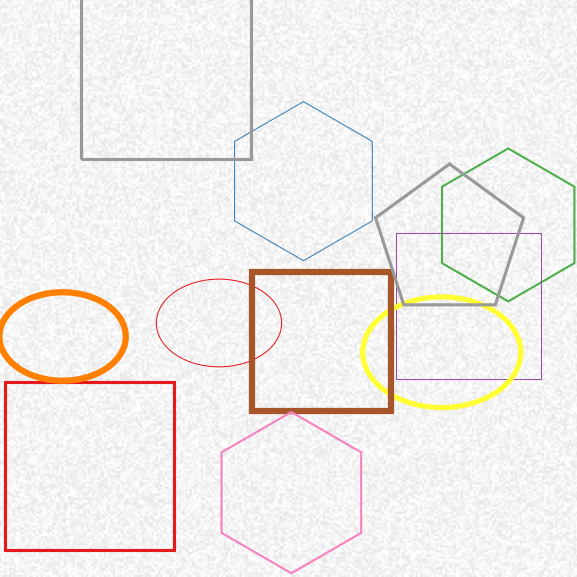[{"shape": "square", "thickness": 1.5, "radius": 0.73, "center": [0.155, 0.192]}, {"shape": "oval", "thickness": 0.5, "radius": 0.54, "center": [0.379, 0.44]}, {"shape": "hexagon", "thickness": 0.5, "radius": 0.69, "center": [0.525, 0.685]}, {"shape": "hexagon", "thickness": 1, "radius": 0.66, "center": [0.88, 0.61]}, {"shape": "square", "thickness": 0.5, "radius": 0.63, "center": [0.811, 0.469]}, {"shape": "oval", "thickness": 3, "radius": 0.55, "center": [0.108, 0.416]}, {"shape": "oval", "thickness": 2.5, "radius": 0.68, "center": [0.765, 0.389]}, {"shape": "square", "thickness": 3, "radius": 0.6, "center": [0.556, 0.408]}, {"shape": "hexagon", "thickness": 1, "radius": 0.7, "center": [0.505, 0.146]}, {"shape": "square", "thickness": 1.5, "radius": 0.74, "center": [0.287, 0.872]}, {"shape": "pentagon", "thickness": 1.5, "radius": 0.67, "center": [0.778, 0.58]}]